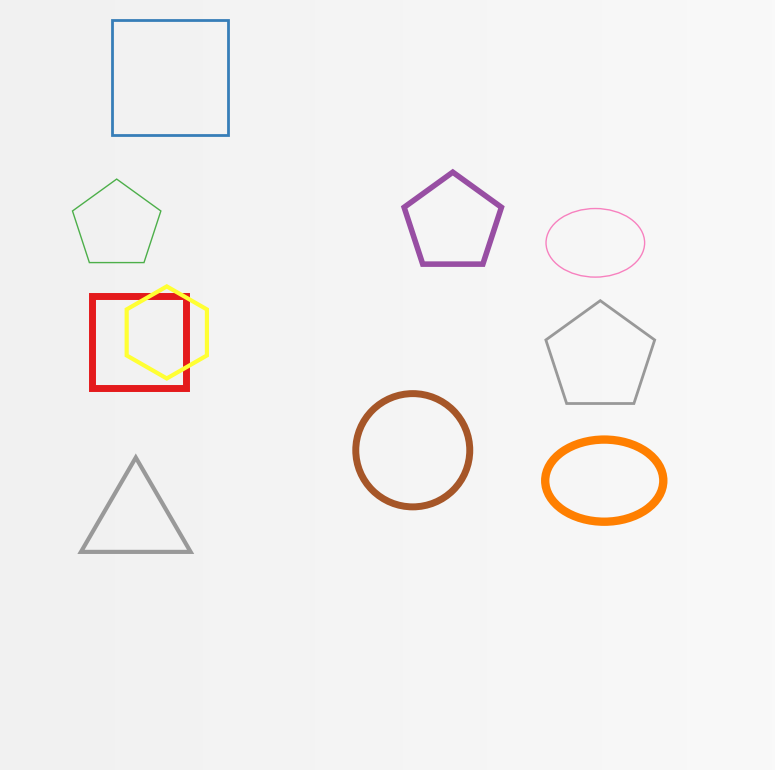[{"shape": "square", "thickness": 2.5, "radius": 0.3, "center": [0.179, 0.556]}, {"shape": "square", "thickness": 1, "radius": 0.37, "center": [0.219, 0.899]}, {"shape": "pentagon", "thickness": 0.5, "radius": 0.3, "center": [0.151, 0.707]}, {"shape": "pentagon", "thickness": 2, "radius": 0.33, "center": [0.584, 0.71]}, {"shape": "oval", "thickness": 3, "radius": 0.38, "center": [0.78, 0.376]}, {"shape": "hexagon", "thickness": 1.5, "radius": 0.3, "center": [0.215, 0.568]}, {"shape": "circle", "thickness": 2.5, "radius": 0.37, "center": [0.533, 0.415]}, {"shape": "oval", "thickness": 0.5, "radius": 0.32, "center": [0.768, 0.685]}, {"shape": "pentagon", "thickness": 1, "radius": 0.37, "center": [0.775, 0.536]}, {"shape": "triangle", "thickness": 1.5, "radius": 0.41, "center": [0.175, 0.324]}]